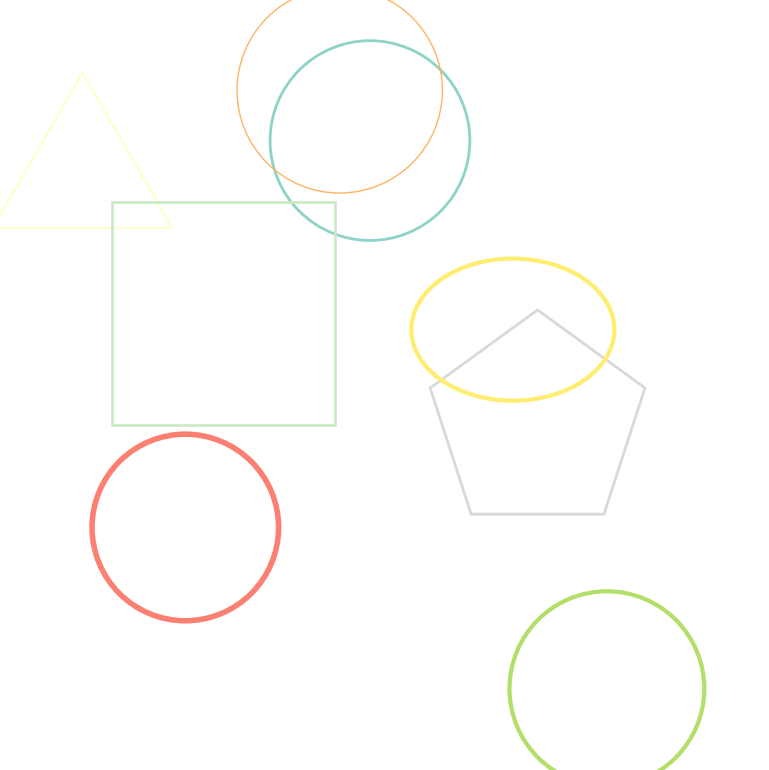[{"shape": "circle", "thickness": 1, "radius": 0.65, "center": [0.48, 0.817]}, {"shape": "triangle", "thickness": 0.5, "radius": 0.67, "center": [0.107, 0.771]}, {"shape": "circle", "thickness": 2, "radius": 0.61, "center": [0.241, 0.315]}, {"shape": "circle", "thickness": 0.5, "radius": 0.67, "center": [0.441, 0.883]}, {"shape": "circle", "thickness": 1.5, "radius": 0.63, "center": [0.788, 0.106]}, {"shape": "pentagon", "thickness": 1, "radius": 0.73, "center": [0.698, 0.451]}, {"shape": "square", "thickness": 1, "radius": 0.72, "center": [0.291, 0.592]}, {"shape": "oval", "thickness": 1.5, "radius": 0.66, "center": [0.666, 0.572]}]